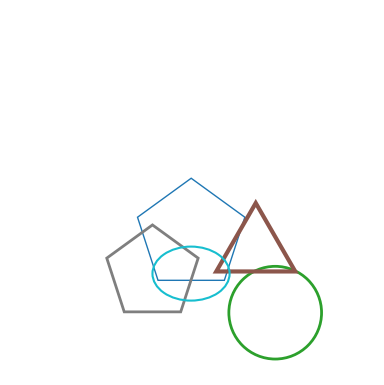[{"shape": "pentagon", "thickness": 1, "radius": 0.73, "center": [0.497, 0.39]}, {"shape": "circle", "thickness": 2, "radius": 0.6, "center": [0.715, 0.188]}, {"shape": "triangle", "thickness": 3, "radius": 0.59, "center": [0.664, 0.354]}, {"shape": "pentagon", "thickness": 2, "radius": 0.62, "center": [0.396, 0.291]}, {"shape": "oval", "thickness": 1.5, "radius": 0.5, "center": [0.496, 0.289]}]